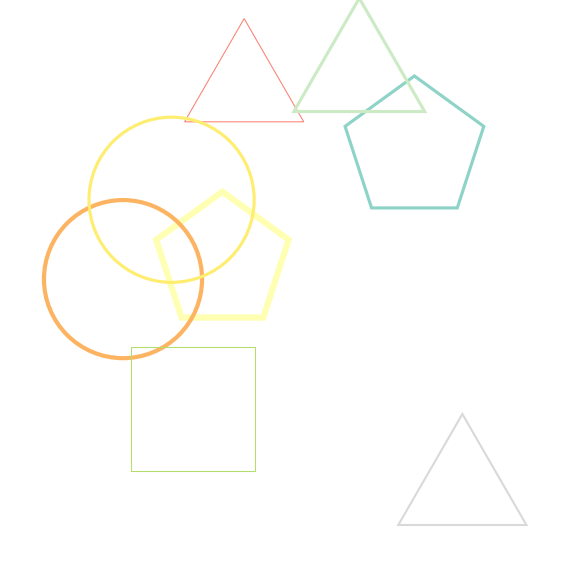[{"shape": "pentagon", "thickness": 1.5, "radius": 0.63, "center": [0.718, 0.741]}, {"shape": "pentagon", "thickness": 3, "radius": 0.6, "center": [0.385, 0.547]}, {"shape": "triangle", "thickness": 0.5, "radius": 0.6, "center": [0.423, 0.848]}, {"shape": "circle", "thickness": 2, "radius": 0.68, "center": [0.213, 0.516]}, {"shape": "square", "thickness": 0.5, "radius": 0.54, "center": [0.335, 0.291]}, {"shape": "triangle", "thickness": 1, "radius": 0.64, "center": [0.801, 0.154]}, {"shape": "triangle", "thickness": 1.5, "radius": 0.65, "center": [0.622, 0.871]}, {"shape": "circle", "thickness": 1.5, "radius": 0.71, "center": [0.297, 0.653]}]